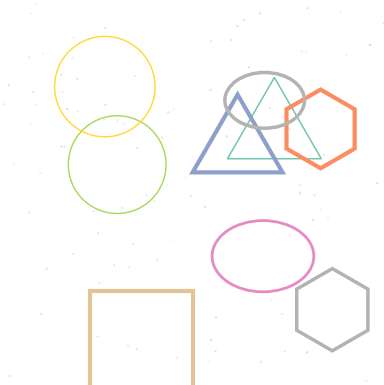[{"shape": "triangle", "thickness": 1, "radius": 0.7, "center": [0.713, 0.658]}, {"shape": "hexagon", "thickness": 3, "radius": 0.51, "center": [0.833, 0.665]}, {"shape": "triangle", "thickness": 3, "radius": 0.67, "center": [0.617, 0.62]}, {"shape": "oval", "thickness": 2, "radius": 0.66, "center": [0.683, 0.335]}, {"shape": "circle", "thickness": 1, "radius": 0.63, "center": [0.304, 0.572]}, {"shape": "circle", "thickness": 1, "radius": 0.65, "center": [0.272, 0.775]}, {"shape": "square", "thickness": 3, "radius": 0.67, "center": [0.367, 0.11]}, {"shape": "oval", "thickness": 2.5, "radius": 0.52, "center": [0.687, 0.739]}, {"shape": "hexagon", "thickness": 2.5, "radius": 0.53, "center": [0.863, 0.196]}]